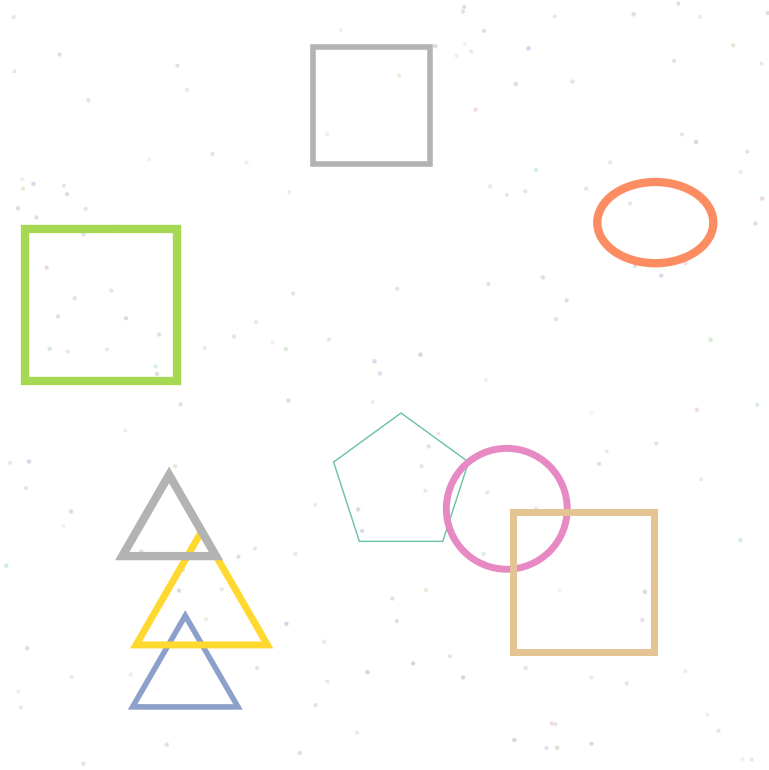[{"shape": "pentagon", "thickness": 0.5, "radius": 0.46, "center": [0.521, 0.371]}, {"shape": "oval", "thickness": 3, "radius": 0.38, "center": [0.851, 0.711]}, {"shape": "triangle", "thickness": 2, "radius": 0.39, "center": [0.241, 0.121]}, {"shape": "circle", "thickness": 2.5, "radius": 0.39, "center": [0.658, 0.339]}, {"shape": "square", "thickness": 3, "radius": 0.49, "center": [0.131, 0.604]}, {"shape": "triangle", "thickness": 2.5, "radius": 0.49, "center": [0.262, 0.212]}, {"shape": "square", "thickness": 2.5, "radius": 0.46, "center": [0.758, 0.244]}, {"shape": "square", "thickness": 2, "radius": 0.38, "center": [0.482, 0.862]}, {"shape": "triangle", "thickness": 3, "radius": 0.35, "center": [0.22, 0.313]}]